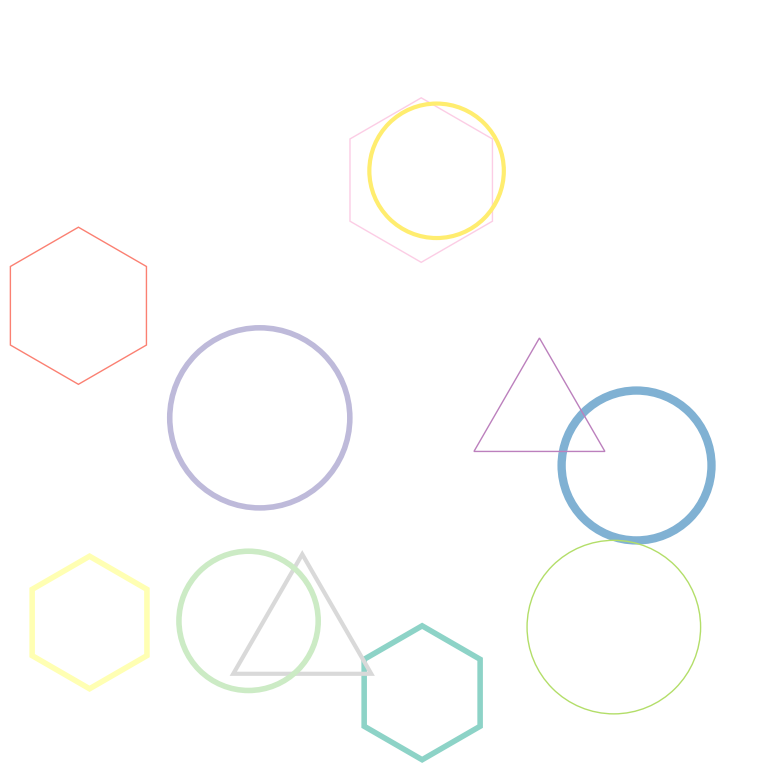[{"shape": "hexagon", "thickness": 2, "radius": 0.43, "center": [0.548, 0.1]}, {"shape": "hexagon", "thickness": 2, "radius": 0.43, "center": [0.116, 0.192]}, {"shape": "circle", "thickness": 2, "radius": 0.58, "center": [0.337, 0.457]}, {"shape": "hexagon", "thickness": 0.5, "radius": 0.51, "center": [0.102, 0.603]}, {"shape": "circle", "thickness": 3, "radius": 0.49, "center": [0.827, 0.395]}, {"shape": "circle", "thickness": 0.5, "radius": 0.56, "center": [0.797, 0.186]}, {"shape": "hexagon", "thickness": 0.5, "radius": 0.53, "center": [0.547, 0.766]}, {"shape": "triangle", "thickness": 1.5, "radius": 0.52, "center": [0.393, 0.177]}, {"shape": "triangle", "thickness": 0.5, "radius": 0.49, "center": [0.701, 0.463]}, {"shape": "circle", "thickness": 2, "radius": 0.45, "center": [0.323, 0.194]}, {"shape": "circle", "thickness": 1.5, "radius": 0.44, "center": [0.567, 0.778]}]